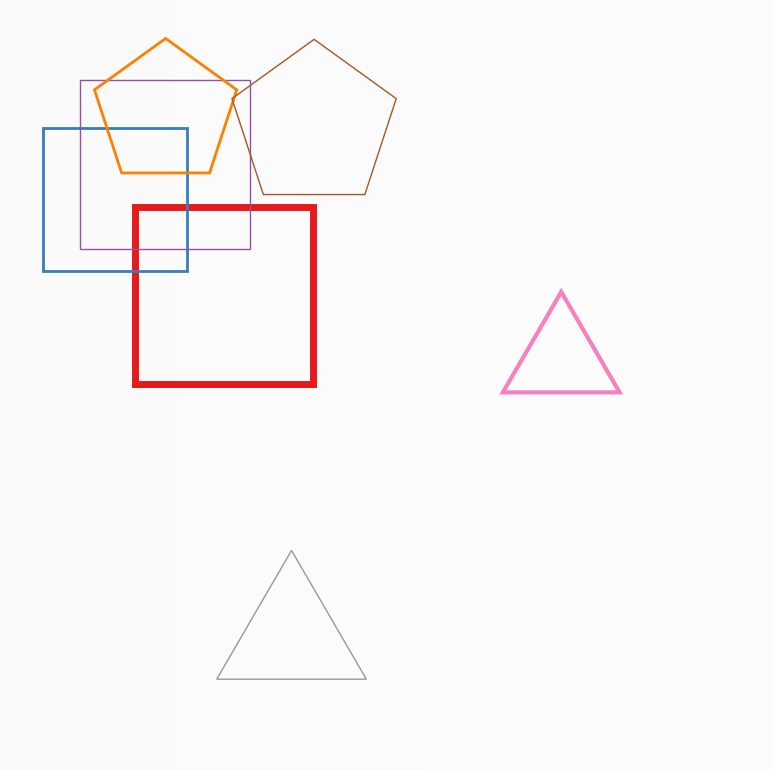[{"shape": "square", "thickness": 2.5, "radius": 0.58, "center": [0.289, 0.616]}, {"shape": "square", "thickness": 1, "radius": 0.46, "center": [0.148, 0.741]}, {"shape": "square", "thickness": 0.5, "radius": 0.55, "center": [0.213, 0.786]}, {"shape": "pentagon", "thickness": 1, "radius": 0.48, "center": [0.214, 0.854]}, {"shape": "pentagon", "thickness": 0.5, "radius": 0.56, "center": [0.405, 0.837]}, {"shape": "triangle", "thickness": 1.5, "radius": 0.43, "center": [0.724, 0.534]}, {"shape": "triangle", "thickness": 0.5, "radius": 0.56, "center": [0.376, 0.174]}]